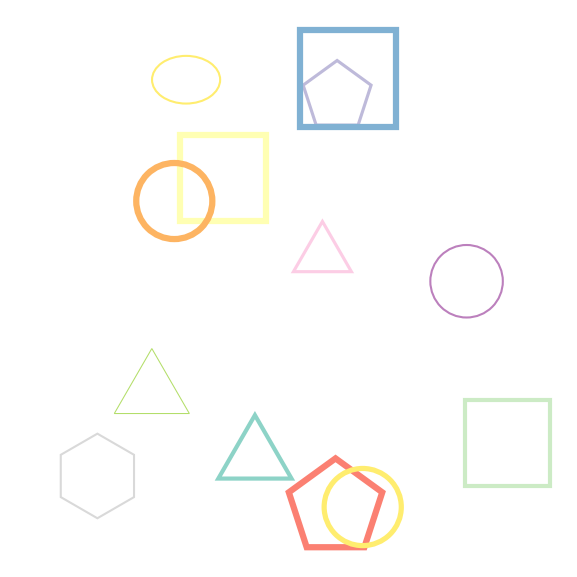[{"shape": "triangle", "thickness": 2, "radius": 0.37, "center": [0.441, 0.207]}, {"shape": "square", "thickness": 3, "radius": 0.37, "center": [0.386, 0.691]}, {"shape": "pentagon", "thickness": 1.5, "radius": 0.31, "center": [0.584, 0.833]}, {"shape": "pentagon", "thickness": 3, "radius": 0.43, "center": [0.581, 0.12]}, {"shape": "square", "thickness": 3, "radius": 0.42, "center": [0.603, 0.863]}, {"shape": "circle", "thickness": 3, "radius": 0.33, "center": [0.302, 0.651]}, {"shape": "triangle", "thickness": 0.5, "radius": 0.38, "center": [0.263, 0.321]}, {"shape": "triangle", "thickness": 1.5, "radius": 0.29, "center": [0.558, 0.558]}, {"shape": "hexagon", "thickness": 1, "radius": 0.37, "center": [0.169, 0.175]}, {"shape": "circle", "thickness": 1, "radius": 0.31, "center": [0.808, 0.512]}, {"shape": "square", "thickness": 2, "radius": 0.37, "center": [0.879, 0.232]}, {"shape": "circle", "thickness": 2.5, "radius": 0.33, "center": [0.628, 0.121]}, {"shape": "oval", "thickness": 1, "radius": 0.29, "center": [0.322, 0.861]}]